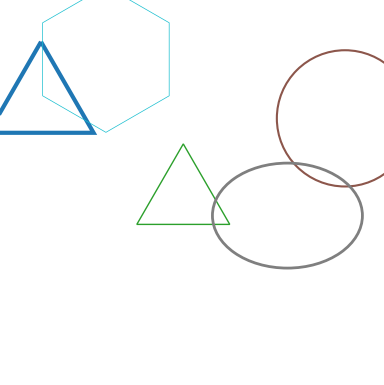[{"shape": "triangle", "thickness": 3, "radius": 0.79, "center": [0.107, 0.734]}, {"shape": "triangle", "thickness": 1, "radius": 0.7, "center": [0.476, 0.487]}, {"shape": "circle", "thickness": 1.5, "radius": 0.88, "center": [0.896, 0.693]}, {"shape": "oval", "thickness": 2, "radius": 0.97, "center": [0.747, 0.44]}, {"shape": "hexagon", "thickness": 0.5, "radius": 0.95, "center": [0.275, 0.846]}]